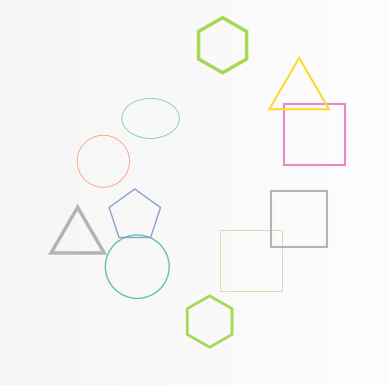[{"shape": "oval", "thickness": 0.5, "radius": 0.37, "center": [0.389, 0.692]}, {"shape": "circle", "thickness": 1, "radius": 0.41, "center": [0.354, 0.307]}, {"shape": "circle", "thickness": 0.5, "radius": 0.34, "center": [0.267, 0.581]}, {"shape": "pentagon", "thickness": 1, "radius": 0.35, "center": [0.348, 0.439]}, {"shape": "square", "thickness": 1.5, "radius": 0.4, "center": [0.812, 0.65]}, {"shape": "hexagon", "thickness": 2.5, "radius": 0.36, "center": [0.575, 0.883]}, {"shape": "hexagon", "thickness": 2, "radius": 0.33, "center": [0.541, 0.165]}, {"shape": "triangle", "thickness": 1.5, "radius": 0.44, "center": [0.772, 0.761]}, {"shape": "square", "thickness": 0.5, "radius": 0.4, "center": [0.648, 0.323]}, {"shape": "triangle", "thickness": 2.5, "radius": 0.4, "center": [0.2, 0.383]}, {"shape": "square", "thickness": 1.5, "radius": 0.36, "center": [0.772, 0.431]}]